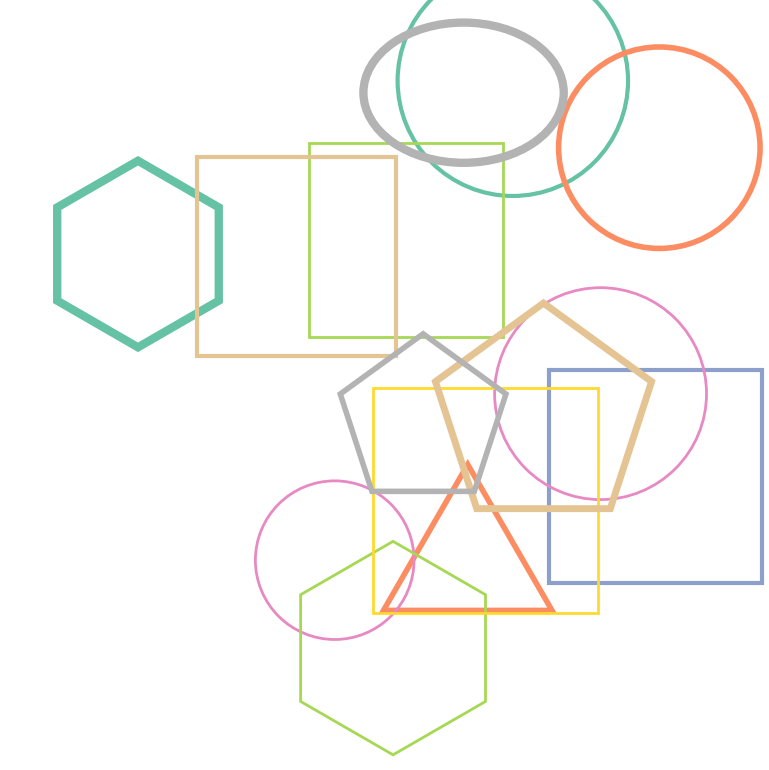[{"shape": "circle", "thickness": 1.5, "radius": 0.75, "center": [0.666, 0.895]}, {"shape": "hexagon", "thickness": 3, "radius": 0.61, "center": [0.179, 0.67]}, {"shape": "triangle", "thickness": 2, "radius": 0.63, "center": [0.607, 0.27]}, {"shape": "circle", "thickness": 2, "radius": 0.65, "center": [0.856, 0.808]}, {"shape": "square", "thickness": 1.5, "radius": 0.69, "center": [0.851, 0.381]}, {"shape": "circle", "thickness": 1, "radius": 0.69, "center": [0.78, 0.489]}, {"shape": "circle", "thickness": 1, "radius": 0.52, "center": [0.435, 0.272]}, {"shape": "hexagon", "thickness": 1, "radius": 0.69, "center": [0.51, 0.158]}, {"shape": "square", "thickness": 1, "radius": 0.63, "center": [0.527, 0.688]}, {"shape": "square", "thickness": 1, "radius": 0.73, "center": [0.63, 0.35]}, {"shape": "pentagon", "thickness": 2.5, "radius": 0.74, "center": [0.706, 0.459]}, {"shape": "square", "thickness": 1.5, "radius": 0.65, "center": [0.385, 0.667]}, {"shape": "oval", "thickness": 3, "radius": 0.65, "center": [0.602, 0.88]}, {"shape": "pentagon", "thickness": 2, "radius": 0.57, "center": [0.55, 0.453]}]